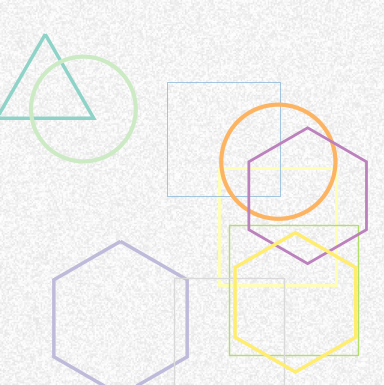[{"shape": "triangle", "thickness": 2.5, "radius": 0.73, "center": [0.118, 0.765]}, {"shape": "square", "thickness": 2, "radius": 0.76, "center": [0.721, 0.412]}, {"shape": "hexagon", "thickness": 2.5, "radius": 1.0, "center": [0.313, 0.173]}, {"shape": "square", "thickness": 0.5, "radius": 0.74, "center": [0.581, 0.639]}, {"shape": "circle", "thickness": 3, "radius": 0.74, "center": [0.723, 0.58]}, {"shape": "square", "thickness": 1, "radius": 0.84, "center": [0.763, 0.246]}, {"shape": "square", "thickness": 1, "radius": 0.72, "center": [0.595, 0.134]}, {"shape": "hexagon", "thickness": 2, "radius": 0.88, "center": [0.799, 0.492]}, {"shape": "circle", "thickness": 3, "radius": 0.68, "center": [0.217, 0.717]}, {"shape": "hexagon", "thickness": 2.5, "radius": 0.9, "center": [0.767, 0.215]}]